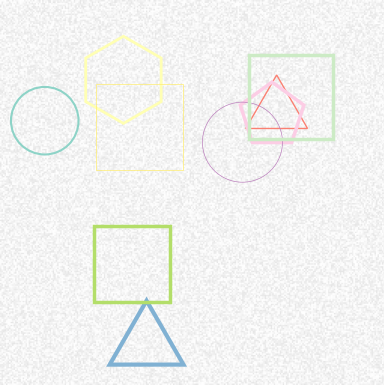[{"shape": "circle", "thickness": 1.5, "radius": 0.44, "center": [0.116, 0.686]}, {"shape": "hexagon", "thickness": 2, "radius": 0.57, "center": [0.321, 0.793]}, {"shape": "triangle", "thickness": 1, "radius": 0.46, "center": [0.719, 0.713]}, {"shape": "triangle", "thickness": 3, "radius": 0.55, "center": [0.381, 0.108]}, {"shape": "square", "thickness": 2.5, "radius": 0.5, "center": [0.343, 0.315]}, {"shape": "pentagon", "thickness": 2.5, "radius": 0.43, "center": [0.707, 0.7]}, {"shape": "circle", "thickness": 0.5, "radius": 0.52, "center": [0.63, 0.631]}, {"shape": "square", "thickness": 2.5, "radius": 0.55, "center": [0.756, 0.749]}, {"shape": "square", "thickness": 0.5, "radius": 0.56, "center": [0.362, 0.67]}]